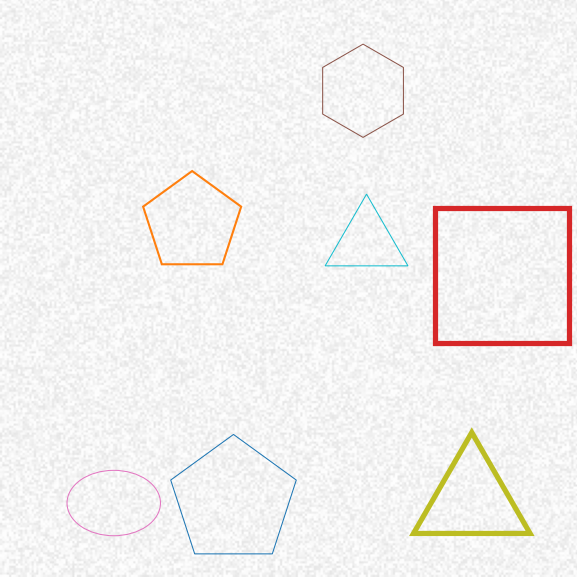[{"shape": "pentagon", "thickness": 0.5, "radius": 0.57, "center": [0.404, 0.133]}, {"shape": "pentagon", "thickness": 1, "radius": 0.45, "center": [0.333, 0.614]}, {"shape": "square", "thickness": 2.5, "radius": 0.58, "center": [0.87, 0.522]}, {"shape": "hexagon", "thickness": 0.5, "radius": 0.4, "center": [0.629, 0.842]}, {"shape": "oval", "thickness": 0.5, "radius": 0.4, "center": [0.197, 0.128]}, {"shape": "triangle", "thickness": 2.5, "radius": 0.58, "center": [0.817, 0.134]}, {"shape": "triangle", "thickness": 0.5, "radius": 0.41, "center": [0.635, 0.58]}]